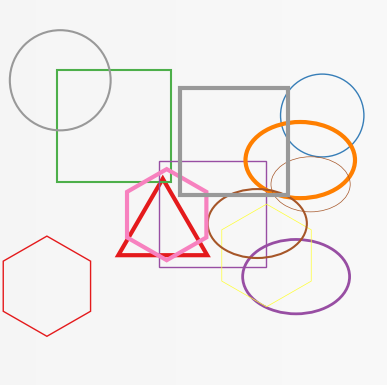[{"shape": "triangle", "thickness": 3, "radius": 0.66, "center": [0.42, 0.403]}, {"shape": "hexagon", "thickness": 1, "radius": 0.65, "center": [0.121, 0.257]}, {"shape": "circle", "thickness": 1, "radius": 0.54, "center": [0.832, 0.7]}, {"shape": "square", "thickness": 1.5, "radius": 0.73, "center": [0.294, 0.673]}, {"shape": "oval", "thickness": 2, "radius": 0.69, "center": [0.764, 0.281]}, {"shape": "square", "thickness": 1, "radius": 0.69, "center": [0.549, 0.445]}, {"shape": "oval", "thickness": 3, "radius": 0.71, "center": [0.775, 0.584]}, {"shape": "hexagon", "thickness": 0.5, "radius": 0.67, "center": [0.688, 0.336]}, {"shape": "oval", "thickness": 0.5, "radius": 0.51, "center": [0.802, 0.521]}, {"shape": "oval", "thickness": 1.5, "radius": 0.64, "center": [0.664, 0.419]}, {"shape": "hexagon", "thickness": 3, "radius": 0.59, "center": [0.43, 0.442]}, {"shape": "square", "thickness": 3, "radius": 0.69, "center": [0.604, 0.632]}, {"shape": "circle", "thickness": 1.5, "radius": 0.65, "center": [0.155, 0.792]}]